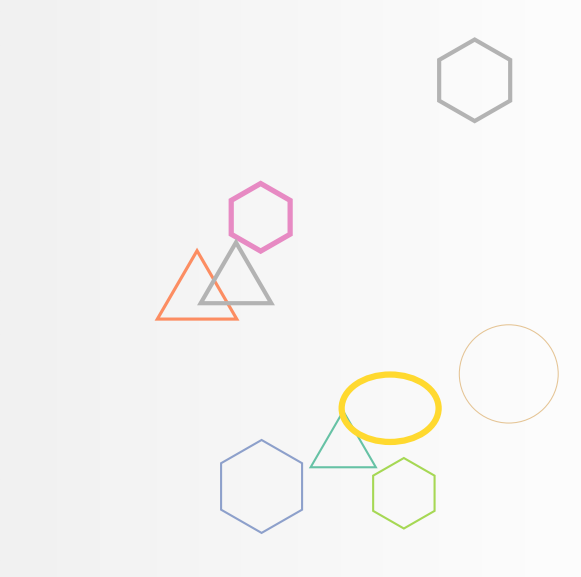[{"shape": "triangle", "thickness": 1, "radius": 0.32, "center": [0.591, 0.222]}, {"shape": "triangle", "thickness": 1.5, "radius": 0.39, "center": [0.339, 0.486]}, {"shape": "hexagon", "thickness": 1, "radius": 0.4, "center": [0.45, 0.157]}, {"shape": "hexagon", "thickness": 2.5, "radius": 0.29, "center": [0.448, 0.623]}, {"shape": "hexagon", "thickness": 1, "radius": 0.31, "center": [0.695, 0.145]}, {"shape": "oval", "thickness": 3, "radius": 0.42, "center": [0.671, 0.292]}, {"shape": "circle", "thickness": 0.5, "radius": 0.43, "center": [0.875, 0.352]}, {"shape": "hexagon", "thickness": 2, "radius": 0.35, "center": [0.817, 0.86]}, {"shape": "triangle", "thickness": 2, "radius": 0.35, "center": [0.406, 0.509]}]